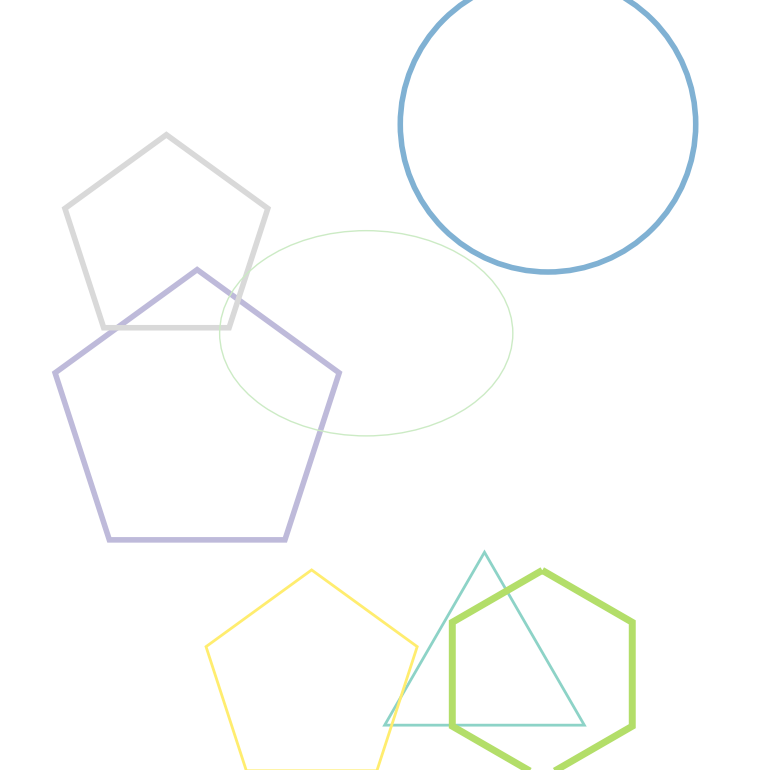[{"shape": "triangle", "thickness": 1, "radius": 0.75, "center": [0.629, 0.133]}, {"shape": "pentagon", "thickness": 2, "radius": 0.97, "center": [0.256, 0.456]}, {"shape": "circle", "thickness": 2, "radius": 0.96, "center": [0.712, 0.839]}, {"shape": "hexagon", "thickness": 2.5, "radius": 0.67, "center": [0.704, 0.124]}, {"shape": "pentagon", "thickness": 2, "radius": 0.69, "center": [0.216, 0.686]}, {"shape": "oval", "thickness": 0.5, "radius": 0.95, "center": [0.476, 0.567]}, {"shape": "pentagon", "thickness": 1, "radius": 0.72, "center": [0.405, 0.116]}]